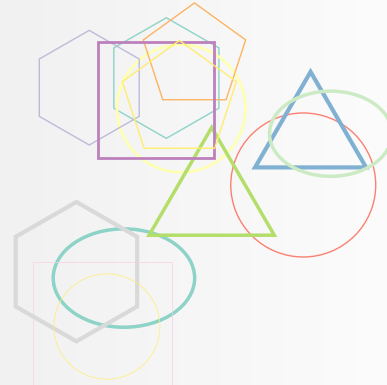[{"shape": "hexagon", "thickness": 1, "radius": 0.78, "center": [0.429, 0.797]}, {"shape": "oval", "thickness": 2.5, "radius": 0.91, "center": [0.32, 0.278]}, {"shape": "circle", "thickness": 2, "radius": 0.83, "center": [0.468, 0.718]}, {"shape": "hexagon", "thickness": 1, "radius": 0.74, "center": [0.23, 0.772]}, {"shape": "circle", "thickness": 1, "radius": 0.94, "center": [0.783, 0.52]}, {"shape": "triangle", "thickness": 3, "radius": 0.83, "center": [0.801, 0.648]}, {"shape": "pentagon", "thickness": 1, "radius": 0.69, "center": [0.502, 0.853]}, {"shape": "triangle", "thickness": 2.5, "radius": 0.93, "center": [0.546, 0.482]}, {"shape": "square", "thickness": 0.5, "radius": 0.9, "center": [0.264, 0.14]}, {"shape": "hexagon", "thickness": 3, "radius": 0.91, "center": [0.197, 0.294]}, {"shape": "square", "thickness": 2, "radius": 0.75, "center": [0.402, 0.74]}, {"shape": "oval", "thickness": 2.5, "radius": 0.79, "center": [0.853, 0.653]}, {"shape": "pentagon", "thickness": 1, "radius": 0.77, "center": [0.463, 0.74]}, {"shape": "circle", "thickness": 0.5, "radius": 0.68, "center": [0.276, 0.152]}]